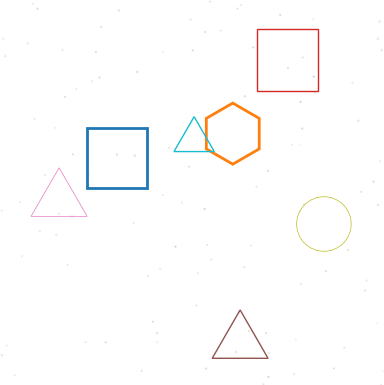[{"shape": "square", "thickness": 2, "radius": 0.39, "center": [0.304, 0.589]}, {"shape": "hexagon", "thickness": 2, "radius": 0.4, "center": [0.605, 0.653]}, {"shape": "square", "thickness": 1, "radius": 0.4, "center": [0.747, 0.844]}, {"shape": "triangle", "thickness": 1, "radius": 0.42, "center": [0.624, 0.111]}, {"shape": "triangle", "thickness": 0.5, "radius": 0.42, "center": [0.154, 0.48]}, {"shape": "circle", "thickness": 0.5, "radius": 0.35, "center": [0.841, 0.418]}, {"shape": "triangle", "thickness": 1, "radius": 0.3, "center": [0.504, 0.637]}]